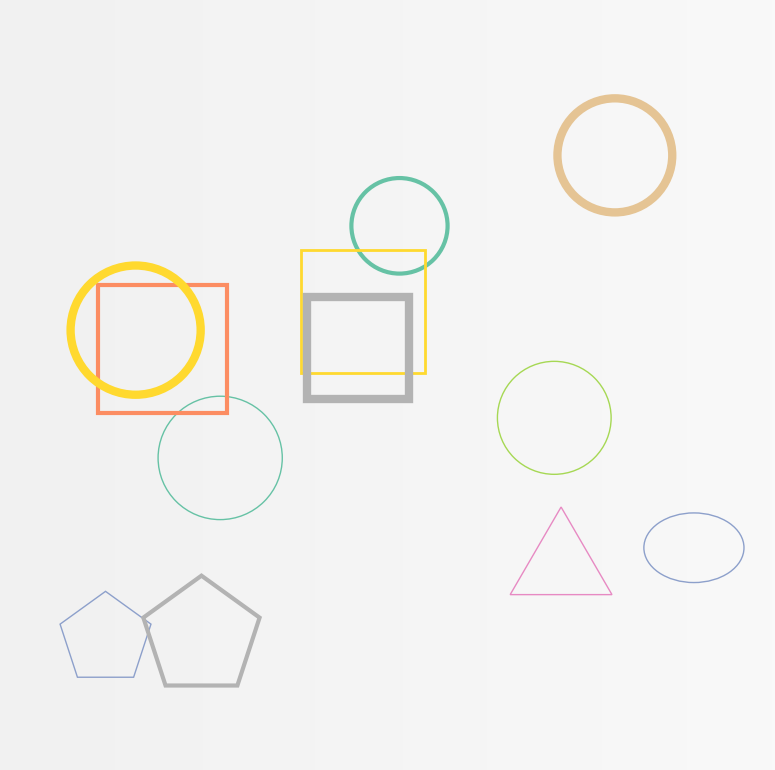[{"shape": "circle", "thickness": 1.5, "radius": 0.31, "center": [0.515, 0.707]}, {"shape": "circle", "thickness": 0.5, "radius": 0.4, "center": [0.284, 0.405]}, {"shape": "square", "thickness": 1.5, "radius": 0.42, "center": [0.21, 0.547]}, {"shape": "oval", "thickness": 0.5, "radius": 0.32, "center": [0.895, 0.289]}, {"shape": "pentagon", "thickness": 0.5, "radius": 0.31, "center": [0.136, 0.17]}, {"shape": "triangle", "thickness": 0.5, "radius": 0.38, "center": [0.724, 0.266]}, {"shape": "circle", "thickness": 0.5, "radius": 0.37, "center": [0.715, 0.457]}, {"shape": "circle", "thickness": 3, "radius": 0.42, "center": [0.175, 0.571]}, {"shape": "square", "thickness": 1, "radius": 0.4, "center": [0.469, 0.595]}, {"shape": "circle", "thickness": 3, "radius": 0.37, "center": [0.793, 0.798]}, {"shape": "square", "thickness": 3, "radius": 0.33, "center": [0.462, 0.548]}, {"shape": "pentagon", "thickness": 1.5, "radius": 0.39, "center": [0.26, 0.174]}]